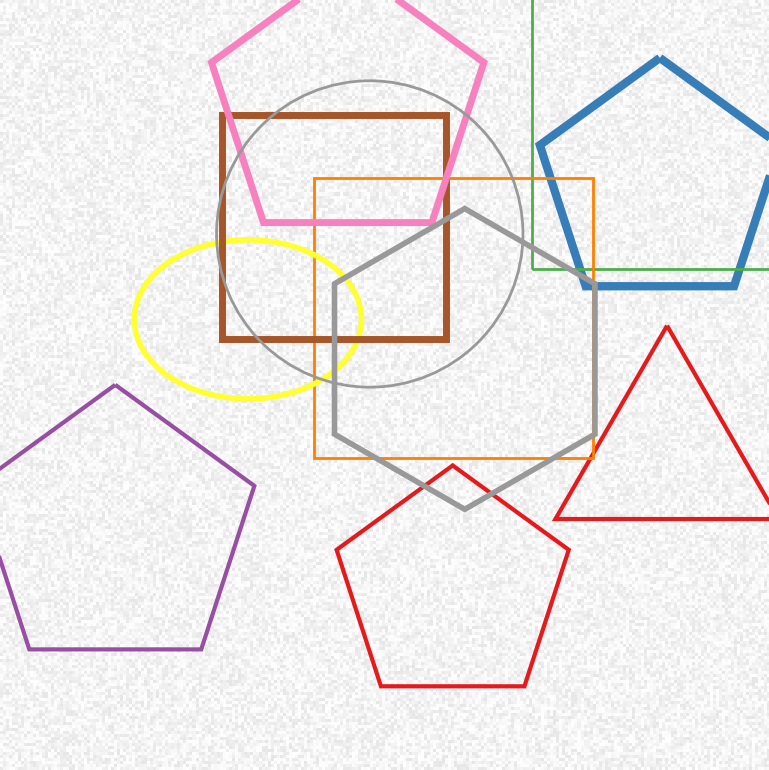[{"shape": "pentagon", "thickness": 1.5, "radius": 0.79, "center": [0.588, 0.237]}, {"shape": "triangle", "thickness": 1.5, "radius": 0.84, "center": [0.866, 0.41]}, {"shape": "pentagon", "thickness": 3, "radius": 0.82, "center": [0.857, 0.761]}, {"shape": "square", "thickness": 1, "radius": 0.89, "center": [0.868, 0.828]}, {"shape": "pentagon", "thickness": 1.5, "radius": 0.95, "center": [0.15, 0.31]}, {"shape": "square", "thickness": 1, "radius": 0.91, "center": [0.589, 0.587]}, {"shape": "oval", "thickness": 2, "radius": 0.74, "center": [0.322, 0.585]}, {"shape": "square", "thickness": 2.5, "radius": 0.73, "center": [0.434, 0.705]}, {"shape": "pentagon", "thickness": 2.5, "radius": 0.93, "center": [0.452, 0.861]}, {"shape": "hexagon", "thickness": 2, "radius": 0.98, "center": [0.604, 0.534]}, {"shape": "circle", "thickness": 1, "radius": 0.99, "center": [0.48, 0.696]}]